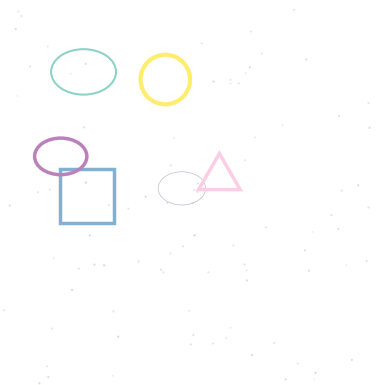[{"shape": "oval", "thickness": 1.5, "radius": 0.42, "center": [0.217, 0.813]}, {"shape": "oval", "thickness": 0.5, "radius": 0.31, "center": [0.472, 0.511]}, {"shape": "square", "thickness": 2.5, "radius": 0.35, "center": [0.226, 0.491]}, {"shape": "triangle", "thickness": 2.5, "radius": 0.31, "center": [0.57, 0.539]}, {"shape": "oval", "thickness": 2.5, "radius": 0.34, "center": [0.158, 0.594]}, {"shape": "circle", "thickness": 3, "radius": 0.32, "center": [0.429, 0.793]}]